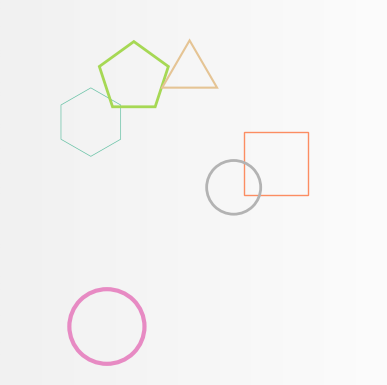[{"shape": "hexagon", "thickness": 0.5, "radius": 0.44, "center": [0.234, 0.683]}, {"shape": "square", "thickness": 1, "radius": 0.41, "center": [0.713, 0.575]}, {"shape": "circle", "thickness": 3, "radius": 0.48, "center": [0.276, 0.152]}, {"shape": "pentagon", "thickness": 2, "radius": 0.47, "center": [0.345, 0.798]}, {"shape": "triangle", "thickness": 1.5, "radius": 0.41, "center": [0.489, 0.813]}, {"shape": "circle", "thickness": 2, "radius": 0.35, "center": [0.603, 0.513]}]